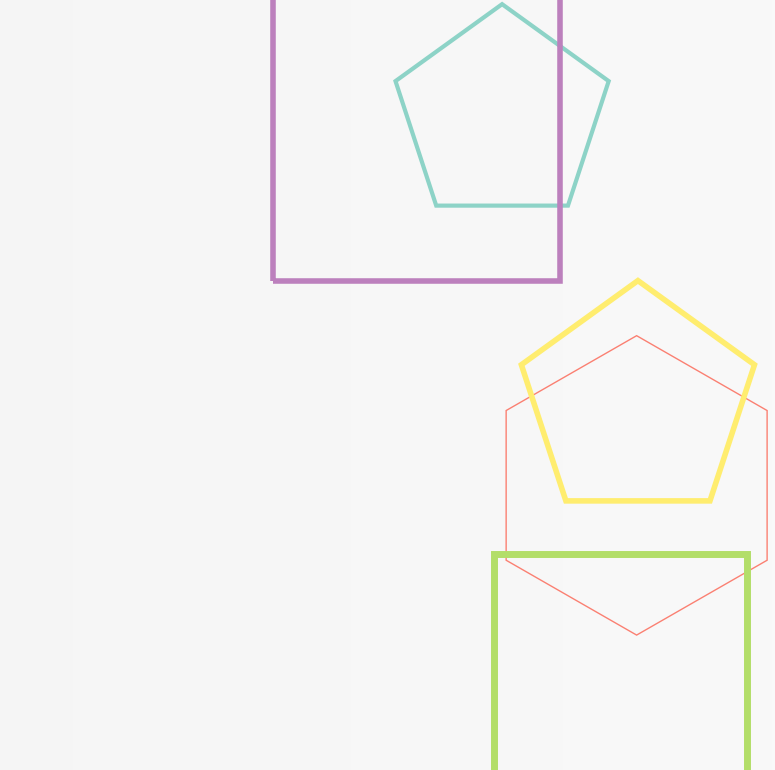[{"shape": "pentagon", "thickness": 1.5, "radius": 0.72, "center": [0.648, 0.85]}, {"shape": "hexagon", "thickness": 0.5, "radius": 0.97, "center": [0.821, 0.37]}, {"shape": "square", "thickness": 2.5, "radius": 0.81, "center": [0.801, 0.117]}, {"shape": "square", "thickness": 2, "radius": 0.93, "center": [0.537, 0.82]}, {"shape": "pentagon", "thickness": 2, "radius": 0.79, "center": [0.823, 0.477]}]